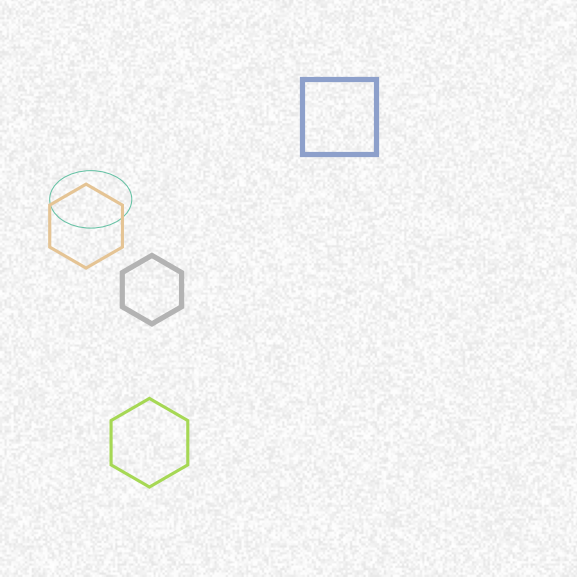[{"shape": "oval", "thickness": 0.5, "radius": 0.36, "center": [0.157, 0.654]}, {"shape": "square", "thickness": 2.5, "radius": 0.32, "center": [0.587, 0.797]}, {"shape": "hexagon", "thickness": 1.5, "radius": 0.38, "center": [0.259, 0.233]}, {"shape": "hexagon", "thickness": 1.5, "radius": 0.36, "center": [0.149, 0.608]}, {"shape": "hexagon", "thickness": 2.5, "radius": 0.3, "center": [0.263, 0.498]}]